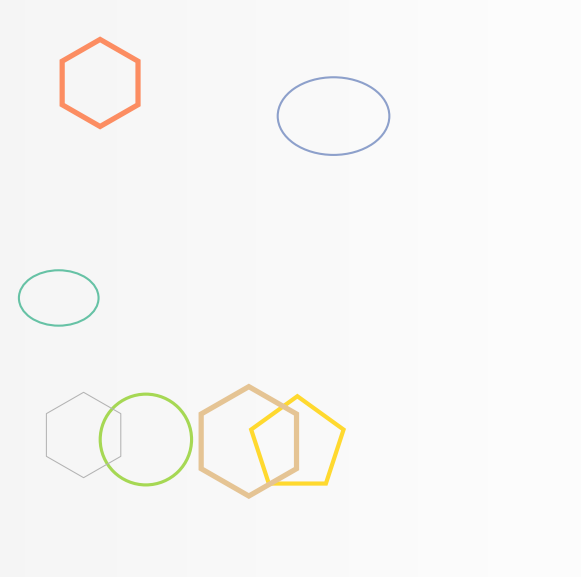[{"shape": "oval", "thickness": 1, "radius": 0.34, "center": [0.101, 0.483]}, {"shape": "hexagon", "thickness": 2.5, "radius": 0.38, "center": [0.172, 0.855]}, {"shape": "oval", "thickness": 1, "radius": 0.48, "center": [0.574, 0.798]}, {"shape": "circle", "thickness": 1.5, "radius": 0.39, "center": [0.251, 0.238]}, {"shape": "pentagon", "thickness": 2, "radius": 0.42, "center": [0.512, 0.229]}, {"shape": "hexagon", "thickness": 2.5, "radius": 0.47, "center": [0.428, 0.235]}, {"shape": "hexagon", "thickness": 0.5, "radius": 0.37, "center": [0.144, 0.246]}]